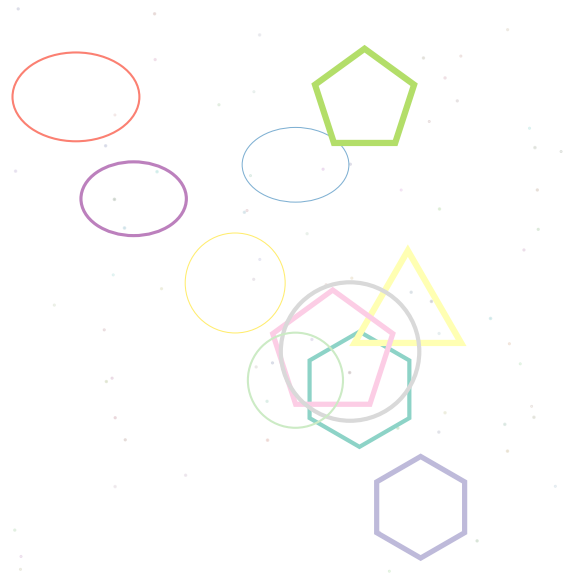[{"shape": "hexagon", "thickness": 2, "radius": 0.5, "center": [0.622, 0.325]}, {"shape": "triangle", "thickness": 3, "radius": 0.53, "center": [0.706, 0.459]}, {"shape": "hexagon", "thickness": 2.5, "radius": 0.44, "center": [0.728, 0.121]}, {"shape": "oval", "thickness": 1, "radius": 0.55, "center": [0.132, 0.831]}, {"shape": "oval", "thickness": 0.5, "radius": 0.46, "center": [0.512, 0.714]}, {"shape": "pentagon", "thickness": 3, "radius": 0.45, "center": [0.631, 0.825]}, {"shape": "pentagon", "thickness": 2.5, "radius": 0.55, "center": [0.576, 0.388]}, {"shape": "circle", "thickness": 2, "radius": 0.6, "center": [0.606, 0.39]}, {"shape": "oval", "thickness": 1.5, "radius": 0.46, "center": [0.231, 0.655]}, {"shape": "circle", "thickness": 1, "radius": 0.41, "center": [0.512, 0.341]}, {"shape": "circle", "thickness": 0.5, "radius": 0.43, "center": [0.407, 0.509]}]